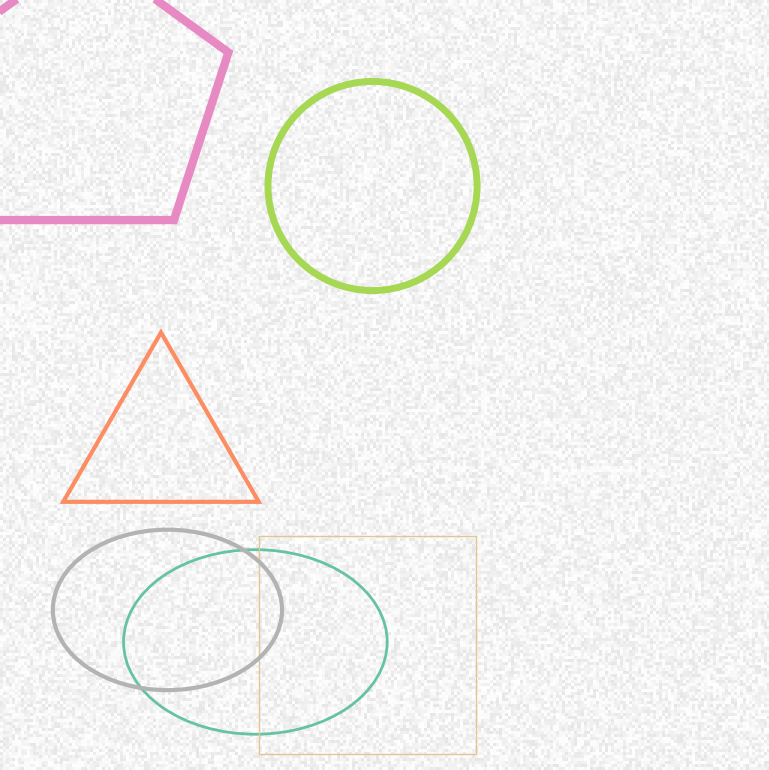[{"shape": "oval", "thickness": 1, "radius": 0.86, "center": [0.332, 0.166]}, {"shape": "triangle", "thickness": 1.5, "radius": 0.73, "center": [0.209, 0.422]}, {"shape": "pentagon", "thickness": 3, "radius": 0.97, "center": [0.111, 0.872]}, {"shape": "circle", "thickness": 2.5, "radius": 0.68, "center": [0.484, 0.758]}, {"shape": "square", "thickness": 0.5, "radius": 0.7, "center": [0.477, 0.162]}, {"shape": "oval", "thickness": 1.5, "radius": 0.74, "center": [0.217, 0.208]}]